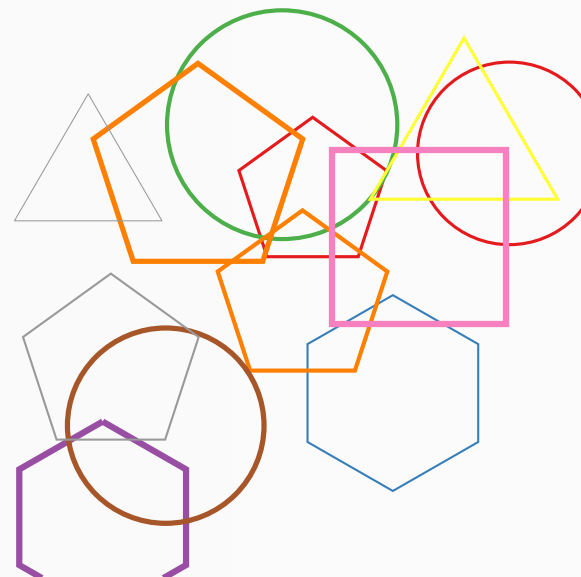[{"shape": "pentagon", "thickness": 1.5, "radius": 0.67, "center": [0.538, 0.663]}, {"shape": "circle", "thickness": 1.5, "radius": 0.79, "center": [0.876, 0.734]}, {"shape": "hexagon", "thickness": 1, "radius": 0.85, "center": [0.676, 0.318]}, {"shape": "circle", "thickness": 2, "radius": 0.99, "center": [0.485, 0.783]}, {"shape": "hexagon", "thickness": 3, "radius": 0.83, "center": [0.177, 0.103]}, {"shape": "pentagon", "thickness": 2.5, "radius": 0.95, "center": [0.341, 0.7]}, {"shape": "pentagon", "thickness": 2, "radius": 0.77, "center": [0.52, 0.481]}, {"shape": "triangle", "thickness": 1.5, "radius": 0.93, "center": [0.798, 0.747]}, {"shape": "circle", "thickness": 2.5, "radius": 0.85, "center": [0.285, 0.262]}, {"shape": "square", "thickness": 3, "radius": 0.75, "center": [0.721, 0.589]}, {"shape": "pentagon", "thickness": 1, "radius": 0.79, "center": [0.191, 0.366]}, {"shape": "triangle", "thickness": 0.5, "radius": 0.73, "center": [0.152, 0.69]}]